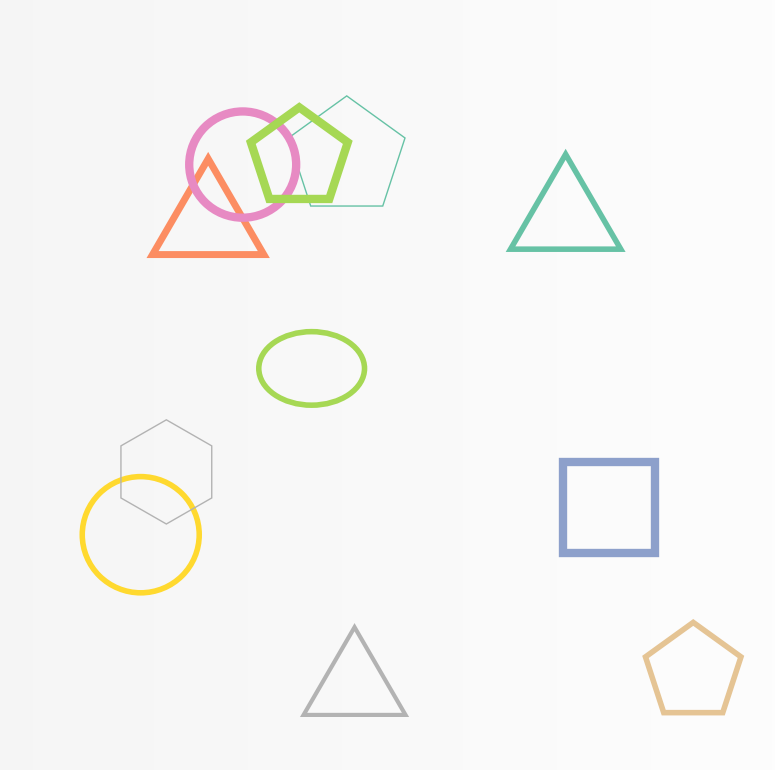[{"shape": "pentagon", "thickness": 0.5, "radius": 0.4, "center": [0.447, 0.796]}, {"shape": "triangle", "thickness": 2, "radius": 0.41, "center": [0.73, 0.717]}, {"shape": "triangle", "thickness": 2.5, "radius": 0.41, "center": [0.269, 0.711]}, {"shape": "square", "thickness": 3, "radius": 0.3, "center": [0.786, 0.341]}, {"shape": "circle", "thickness": 3, "radius": 0.34, "center": [0.313, 0.786]}, {"shape": "oval", "thickness": 2, "radius": 0.34, "center": [0.402, 0.522]}, {"shape": "pentagon", "thickness": 3, "radius": 0.33, "center": [0.386, 0.795]}, {"shape": "circle", "thickness": 2, "radius": 0.38, "center": [0.182, 0.306]}, {"shape": "pentagon", "thickness": 2, "radius": 0.32, "center": [0.894, 0.127]}, {"shape": "triangle", "thickness": 1.5, "radius": 0.38, "center": [0.457, 0.11]}, {"shape": "hexagon", "thickness": 0.5, "radius": 0.34, "center": [0.215, 0.387]}]